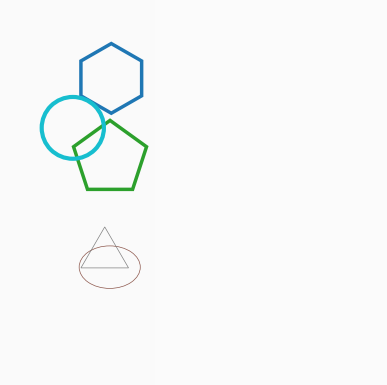[{"shape": "hexagon", "thickness": 2.5, "radius": 0.45, "center": [0.287, 0.796]}, {"shape": "pentagon", "thickness": 2.5, "radius": 0.5, "center": [0.284, 0.588]}, {"shape": "oval", "thickness": 0.5, "radius": 0.39, "center": [0.283, 0.306]}, {"shape": "triangle", "thickness": 0.5, "radius": 0.35, "center": [0.27, 0.34]}, {"shape": "circle", "thickness": 3, "radius": 0.4, "center": [0.188, 0.668]}]